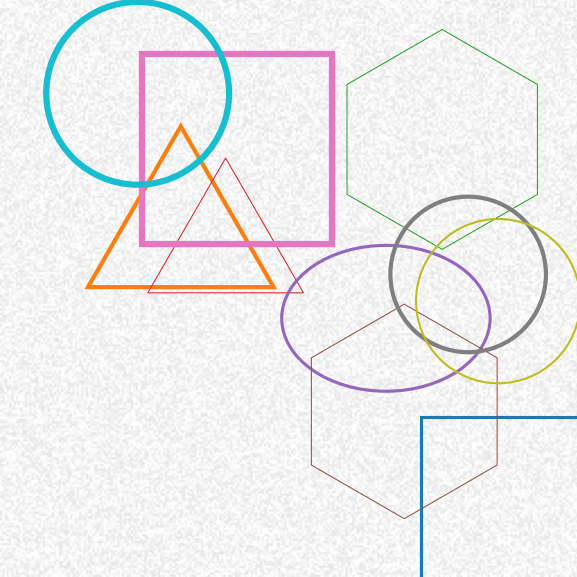[{"shape": "square", "thickness": 1.5, "radius": 0.79, "center": [0.886, 0.12]}, {"shape": "triangle", "thickness": 2, "radius": 0.93, "center": [0.313, 0.595]}, {"shape": "hexagon", "thickness": 0.5, "radius": 0.95, "center": [0.766, 0.758]}, {"shape": "triangle", "thickness": 0.5, "radius": 0.78, "center": [0.391, 0.57]}, {"shape": "oval", "thickness": 1.5, "radius": 0.9, "center": [0.668, 0.448]}, {"shape": "hexagon", "thickness": 0.5, "radius": 0.93, "center": [0.7, 0.287]}, {"shape": "square", "thickness": 3, "radius": 0.82, "center": [0.41, 0.741]}, {"shape": "circle", "thickness": 2, "radius": 0.67, "center": [0.811, 0.524]}, {"shape": "circle", "thickness": 1, "radius": 0.71, "center": [0.863, 0.478]}, {"shape": "circle", "thickness": 3, "radius": 0.79, "center": [0.238, 0.838]}]